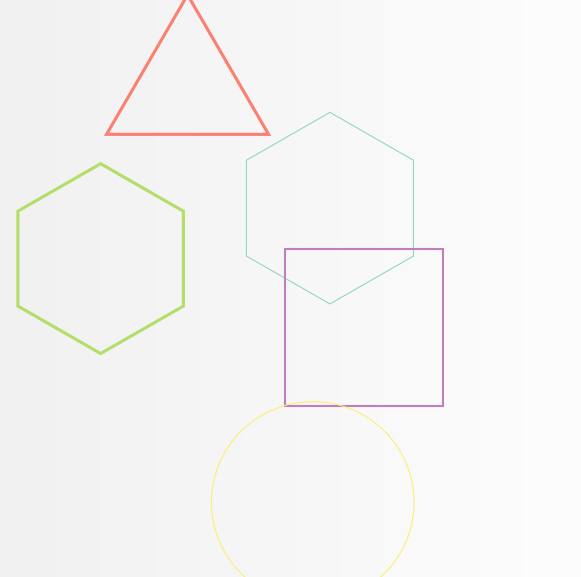[{"shape": "hexagon", "thickness": 0.5, "radius": 0.83, "center": [0.568, 0.639]}, {"shape": "triangle", "thickness": 1.5, "radius": 0.8, "center": [0.323, 0.847]}, {"shape": "hexagon", "thickness": 1.5, "radius": 0.82, "center": [0.173, 0.551]}, {"shape": "square", "thickness": 1, "radius": 0.68, "center": [0.627, 0.432]}, {"shape": "circle", "thickness": 0.5, "radius": 0.87, "center": [0.538, 0.129]}]